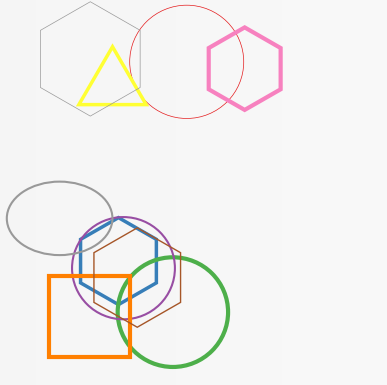[{"shape": "circle", "thickness": 0.5, "radius": 0.74, "center": [0.482, 0.839]}, {"shape": "hexagon", "thickness": 2.5, "radius": 0.56, "center": [0.306, 0.322]}, {"shape": "circle", "thickness": 3, "radius": 0.71, "center": [0.446, 0.189]}, {"shape": "circle", "thickness": 1.5, "radius": 0.66, "center": [0.319, 0.303]}, {"shape": "square", "thickness": 3, "radius": 0.52, "center": [0.232, 0.178]}, {"shape": "triangle", "thickness": 2.5, "radius": 0.5, "center": [0.29, 0.778]}, {"shape": "hexagon", "thickness": 1, "radius": 0.65, "center": [0.354, 0.279]}, {"shape": "hexagon", "thickness": 3, "radius": 0.54, "center": [0.631, 0.822]}, {"shape": "oval", "thickness": 1.5, "radius": 0.68, "center": [0.154, 0.433]}, {"shape": "hexagon", "thickness": 0.5, "radius": 0.74, "center": [0.233, 0.847]}]